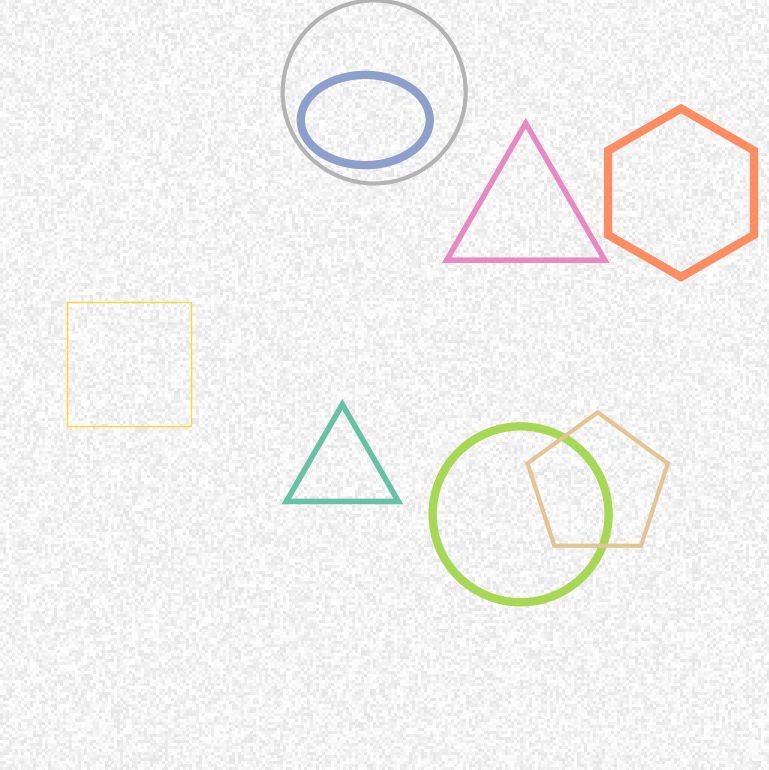[{"shape": "triangle", "thickness": 2, "radius": 0.42, "center": [0.445, 0.391]}, {"shape": "hexagon", "thickness": 3, "radius": 0.55, "center": [0.884, 0.75]}, {"shape": "oval", "thickness": 3, "radius": 0.42, "center": [0.474, 0.844]}, {"shape": "triangle", "thickness": 2, "radius": 0.59, "center": [0.683, 0.721]}, {"shape": "circle", "thickness": 3, "radius": 0.57, "center": [0.676, 0.332]}, {"shape": "square", "thickness": 0.5, "radius": 0.4, "center": [0.168, 0.527]}, {"shape": "pentagon", "thickness": 1.5, "radius": 0.48, "center": [0.776, 0.369]}, {"shape": "circle", "thickness": 1.5, "radius": 0.59, "center": [0.486, 0.881]}]